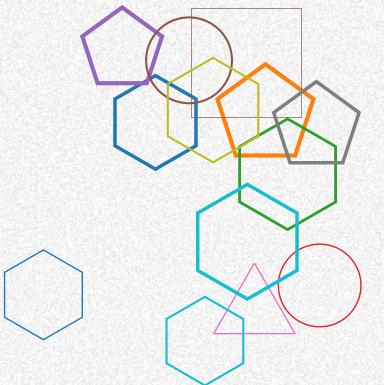[{"shape": "hexagon", "thickness": 2.5, "radius": 0.61, "center": [0.404, 0.682]}, {"shape": "hexagon", "thickness": 1, "radius": 0.58, "center": [0.113, 0.234]}, {"shape": "pentagon", "thickness": 3, "radius": 0.66, "center": [0.69, 0.702]}, {"shape": "hexagon", "thickness": 2, "radius": 0.72, "center": [0.747, 0.547]}, {"shape": "circle", "thickness": 1, "radius": 0.54, "center": [0.83, 0.258]}, {"shape": "pentagon", "thickness": 3, "radius": 0.54, "center": [0.317, 0.872]}, {"shape": "square", "thickness": 0.5, "radius": 0.71, "center": [0.638, 0.838]}, {"shape": "circle", "thickness": 1.5, "radius": 0.56, "center": [0.491, 0.843]}, {"shape": "triangle", "thickness": 1, "radius": 0.61, "center": [0.661, 0.194]}, {"shape": "pentagon", "thickness": 2.5, "radius": 0.58, "center": [0.822, 0.672]}, {"shape": "hexagon", "thickness": 1.5, "radius": 0.68, "center": [0.553, 0.714]}, {"shape": "hexagon", "thickness": 2.5, "radius": 0.74, "center": [0.643, 0.372]}, {"shape": "hexagon", "thickness": 1.5, "radius": 0.58, "center": [0.532, 0.114]}]